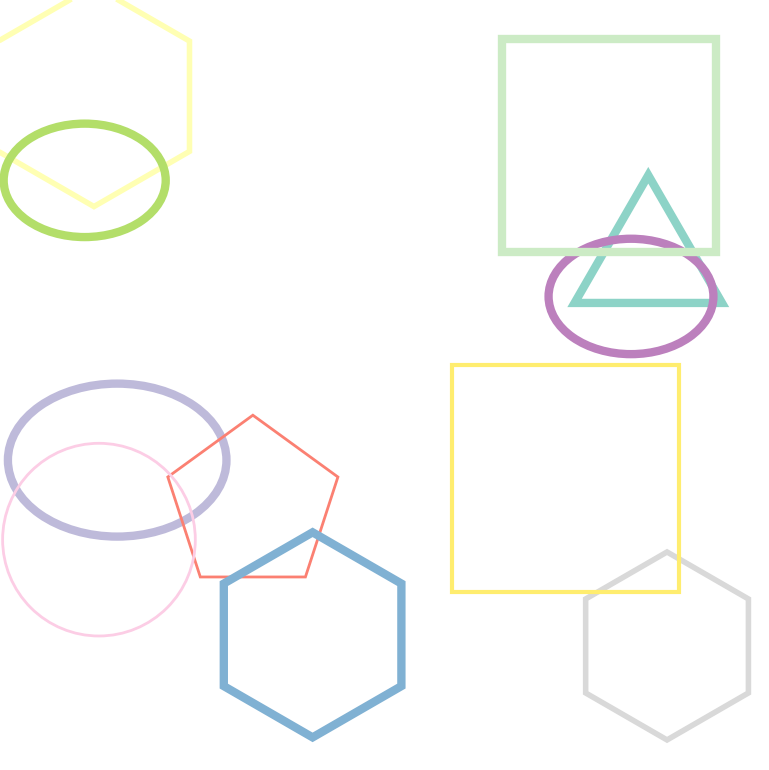[{"shape": "triangle", "thickness": 3, "radius": 0.55, "center": [0.842, 0.662]}, {"shape": "hexagon", "thickness": 2, "radius": 0.72, "center": [0.122, 0.875]}, {"shape": "oval", "thickness": 3, "radius": 0.71, "center": [0.152, 0.402]}, {"shape": "pentagon", "thickness": 1, "radius": 0.58, "center": [0.328, 0.345]}, {"shape": "hexagon", "thickness": 3, "radius": 0.67, "center": [0.406, 0.176]}, {"shape": "oval", "thickness": 3, "radius": 0.53, "center": [0.11, 0.766]}, {"shape": "circle", "thickness": 1, "radius": 0.63, "center": [0.129, 0.299]}, {"shape": "hexagon", "thickness": 2, "radius": 0.61, "center": [0.866, 0.161]}, {"shape": "oval", "thickness": 3, "radius": 0.54, "center": [0.819, 0.615]}, {"shape": "square", "thickness": 3, "radius": 0.69, "center": [0.791, 0.811]}, {"shape": "square", "thickness": 1.5, "radius": 0.74, "center": [0.735, 0.379]}]